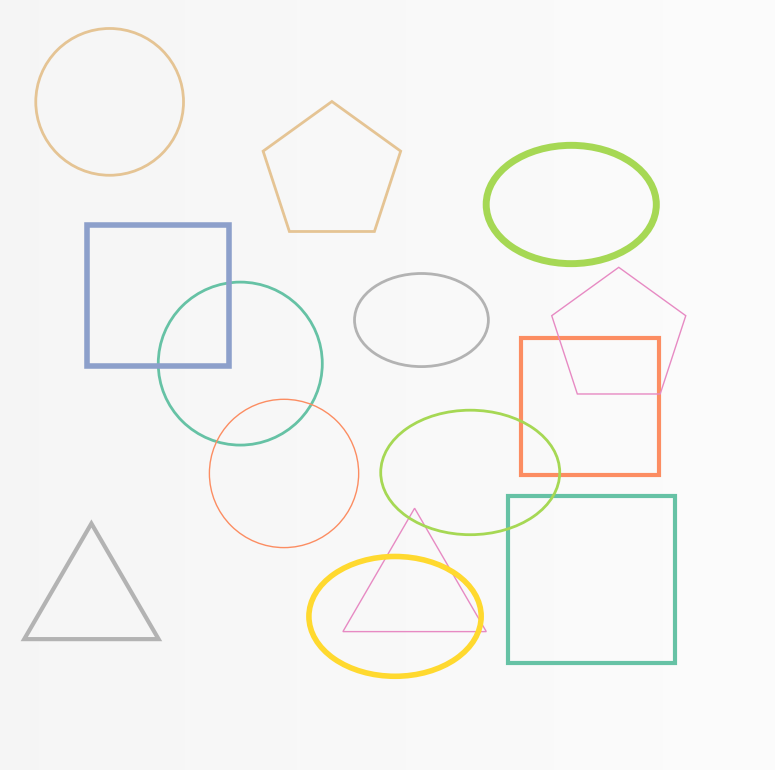[{"shape": "circle", "thickness": 1, "radius": 0.53, "center": [0.31, 0.528]}, {"shape": "square", "thickness": 1.5, "radius": 0.54, "center": [0.763, 0.247]}, {"shape": "square", "thickness": 1.5, "radius": 0.45, "center": [0.762, 0.472]}, {"shape": "circle", "thickness": 0.5, "radius": 0.48, "center": [0.366, 0.385]}, {"shape": "square", "thickness": 2, "radius": 0.46, "center": [0.204, 0.616]}, {"shape": "triangle", "thickness": 0.5, "radius": 0.53, "center": [0.535, 0.233]}, {"shape": "pentagon", "thickness": 0.5, "radius": 0.45, "center": [0.798, 0.562]}, {"shape": "oval", "thickness": 1, "radius": 0.58, "center": [0.607, 0.386]}, {"shape": "oval", "thickness": 2.5, "radius": 0.55, "center": [0.737, 0.734]}, {"shape": "oval", "thickness": 2, "radius": 0.56, "center": [0.51, 0.2]}, {"shape": "circle", "thickness": 1, "radius": 0.48, "center": [0.141, 0.868]}, {"shape": "pentagon", "thickness": 1, "radius": 0.47, "center": [0.428, 0.775]}, {"shape": "oval", "thickness": 1, "radius": 0.43, "center": [0.544, 0.584]}, {"shape": "triangle", "thickness": 1.5, "radius": 0.5, "center": [0.118, 0.22]}]